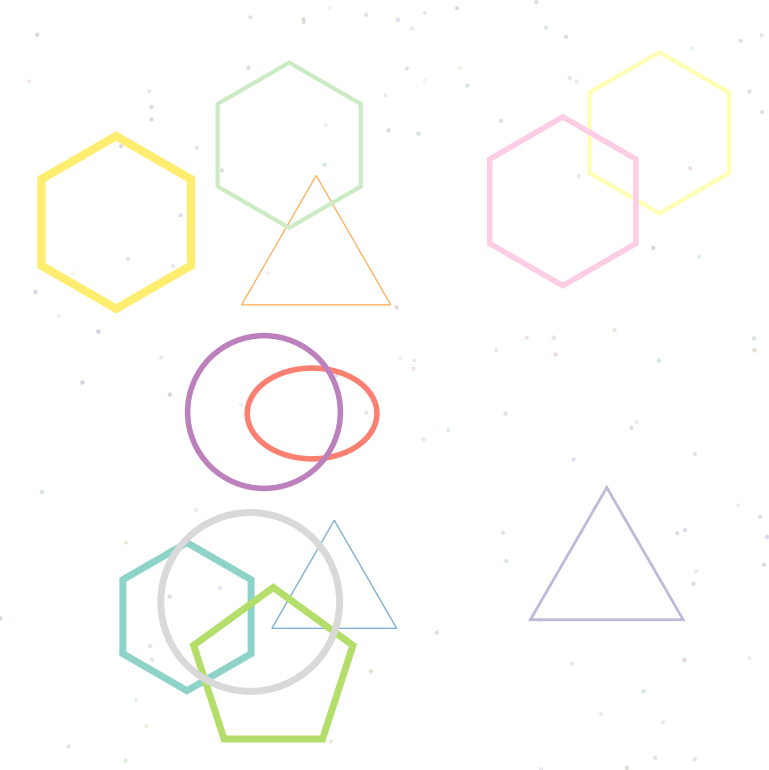[{"shape": "hexagon", "thickness": 2.5, "radius": 0.48, "center": [0.243, 0.199]}, {"shape": "hexagon", "thickness": 1.5, "radius": 0.52, "center": [0.856, 0.828]}, {"shape": "triangle", "thickness": 1, "radius": 0.57, "center": [0.788, 0.252]}, {"shape": "oval", "thickness": 2, "radius": 0.42, "center": [0.405, 0.463]}, {"shape": "triangle", "thickness": 0.5, "radius": 0.47, "center": [0.434, 0.231]}, {"shape": "triangle", "thickness": 0.5, "radius": 0.56, "center": [0.411, 0.66]}, {"shape": "pentagon", "thickness": 2.5, "radius": 0.54, "center": [0.355, 0.128]}, {"shape": "hexagon", "thickness": 2, "radius": 0.55, "center": [0.731, 0.739]}, {"shape": "circle", "thickness": 2.5, "radius": 0.58, "center": [0.325, 0.218]}, {"shape": "circle", "thickness": 2, "radius": 0.5, "center": [0.343, 0.465]}, {"shape": "hexagon", "thickness": 1.5, "radius": 0.54, "center": [0.376, 0.811]}, {"shape": "hexagon", "thickness": 3, "radius": 0.56, "center": [0.151, 0.711]}]